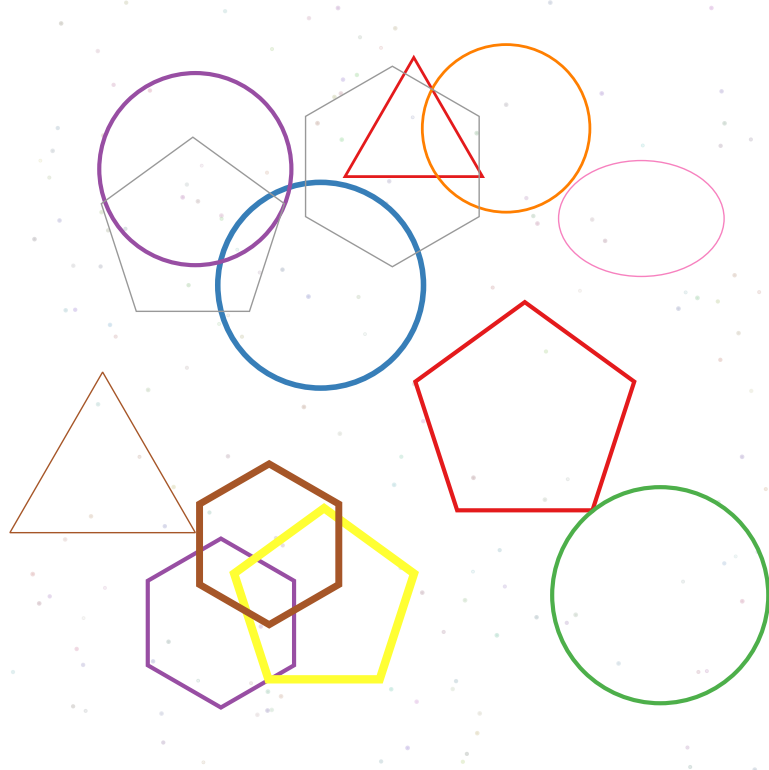[{"shape": "triangle", "thickness": 1, "radius": 0.52, "center": [0.537, 0.822]}, {"shape": "pentagon", "thickness": 1.5, "radius": 0.75, "center": [0.682, 0.458]}, {"shape": "circle", "thickness": 2, "radius": 0.67, "center": [0.416, 0.63]}, {"shape": "circle", "thickness": 1.5, "radius": 0.7, "center": [0.857, 0.227]}, {"shape": "circle", "thickness": 1.5, "radius": 0.62, "center": [0.254, 0.78]}, {"shape": "hexagon", "thickness": 1.5, "radius": 0.55, "center": [0.287, 0.191]}, {"shape": "circle", "thickness": 1, "radius": 0.54, "center": [0.657, 0.833]}, {"shape": "pentagon", "thickness": 3, "radius": 0.61, "center": [0.421, 0.217]}, {"shape": "triangle", "thickness": 0.5, "radius": 0.7, "center": [0.133, 0.378]}, {"shape": "hexagon", "thickness": 2.5, "radius": 0.52, "center": [0.35, 0.293]}, {"shape": "oval", "thickness": 0.5, "radius": 0.54, "center": [0.833, 0.716]}, {"shape": "pentagon", "thickness": 0.5, "radius": 0.63, "center": [0.25, 0.697]}, {"shape": "hexagon", "thickness": 0.5, "radius": 0.65, "center": [0.51, 0.784]}]